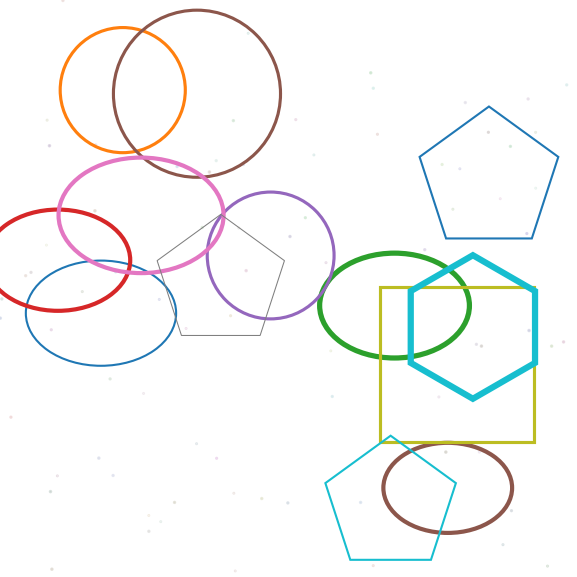[{"shape": "pentagon", "thickness": 1, "radius": 0.63, "center": [0.847, 0.688]}, {"shape": "oval", "thickness": 1, "radius": 0.65, "center": [0.175, 0.457]}, {"shape": "circle", "thickness": 1.5, "radius": 0.54, "center": [0.213, 0.843]}, {"shape": "oval", "thickness": 2.5, "radius": 0.65, "center": [0.683, 0.47]}, {"shape": "oval", "thickness": 2, "radius": 0.63, "center": [0.1, 0.549]}, {"shape": "circle", "thickness": 1.5, "radius": 0.55, "center": [0.469, 0.557]}, {"shape": "circle", "thickness": 1.5, "radius": 0.72, "center": [0.341, 0.837]}, {"shape": "oval", "thickness": 2, "radius": 0.56, "center": [0.775, 0.154]}, {"shape": "oval", "thickness": 2, "radius": 0.71, "center": [0.244, 0.626]}, {"shape": "pentagon", "thickness": 0.5, "radius": 0.58, "center": [0.382, 0.512]}, {"shape": "square", "thickness": 1.5, "radius": 0.67, "center": [0.791, 0.368]}, {"shape": "pentagon", "thickness": 1, "radius": 0.59, "center": [0.676, 0.126]}, {"shape": "hexagon", "thickness": 3, "radius": 0.62, "center": [0.819, 0.433]}]